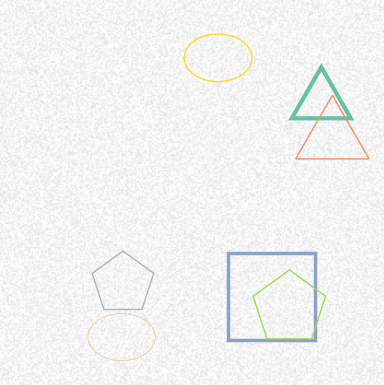[{"shape": "triangle", "thickness": 3, "radius": 0.44, "center": [0.835, 0.737]}, {"shape": "triangle", "thickness": 1, "radius": 0.55, "center": [0.863, 0.642]}, {"shape": "square", "thickness": 2.5, "radius": 0.57, "center": [0.706, 0.23]}, {"shape": "pentagon", "thickness": 1, "radius": 0.49, "center": [0.752, 0.2]}, {"shape": "oval", "thickness": 1, "radius": 0.44, "center": [0.567, 0.85]}, {"shape": "oval", "thickness": 0.5, "radius": 0.44, "center": [0.316, 0.124]}, {"shape": "pentagon", "thickness": 1, "radius": 0.42, "center": [0.319, 0.264]}]